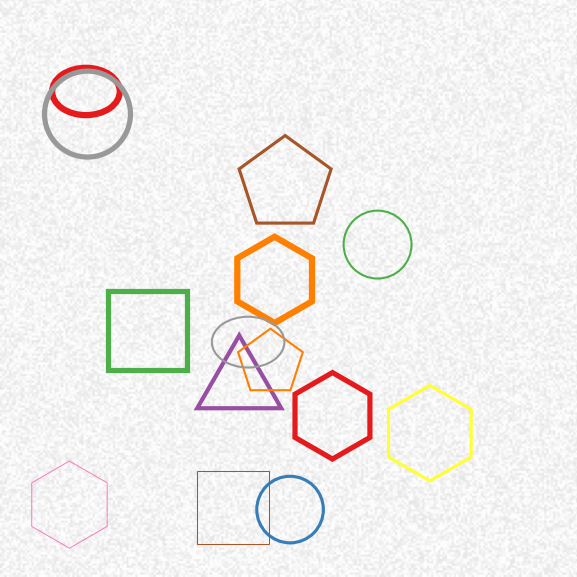[{"shape": "oval", "thickness": 3, "radius": 0.29, "center": [0.149, 0.841]}, {"shape": "hexagon", "thickness": 2.5, "radius": 0.37, "center": [0.576, 0.279]}, {"shape": "circle", "thickness": 1.5, "radius": 0.29, "center": [0.502, 0.117]}, {"shape": "circle", "thickness": 1, "radius": 0.29, "center": [0.654, 0.576]}, {"shape": "square", "thickness": 2.5, "radius": 0.34, "center": [0.255, 0.426]}, {"shape": "triangle", "thickness": 2, "radius": 0.42, "center": [0.414, 0.334]}, {"shape": "hexagon", "thickness": 3, "radius": 0.37, "center": [0.476, 0.515]}, {"shape": "pentagon", "thickness": 1, "radius": 0.29, "center": [0.468, 0.371]}, {"shape": "hexagon", "thickness": 1.5, "radius": 0.41, "center": [0.744, 0.249]}, {"shape": "square", "thickness": 0.5, "radius": 0.31, "center": [0.403, 0.12]}, {"shape": "pentagon", "thickness": 1.5, "radius": 0.42, "center": [0.494, 0.681]}, {"shape": "hexagon", "thickness": 0.5, "radius": 0.38, "center": [0.12, 0.125]}, {"shape": "circle", "thickness": 2.5, "radius": 0.37, "center": [0.152, 0.802]}, {"shape": "oval", "thickness": 1, "radius": 0.31, "center": [0.43, 0.407]}]